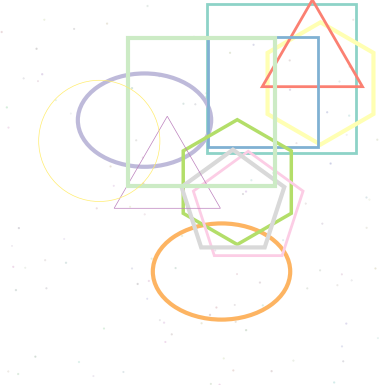[{"shape": "square", "thickness": 2, "radius": 0.96, "center": [0.732, 0.796]}, {"shape": "hexagon", "thickness": 3, "radius": 0.79, "center": [0.833, 0.783]}, {"shape": "oval", "thickness": 3, "radius": 0.87, "center": [0.375, 0.688]}, {"shape": "triangle", "thickness": 2, "radius": 0.75, "center": [0.811, 0.85]}, {"shape": "square", "thickness": 2, "radius": 0.72, "center": [0.682, 0.761]}, {"shape": "oval", "thickness": 3, "radius": 0.89, "center": [0.575, 0.295]}, {"shape": "hexagon", "thickness": 2.5, "radius": 0.81, "center": [0.616, 0.527]}, {"shape": "pentagon", "thickness": 2, "radius": 0.75, "center": [0.645, 0.457]}, {"shape": "pentagon", "thickness": 3, "radius": 0.7, "center": [0.605, 0.471]}, {"shape": "triangle", "thickness": 0.5, "radius": 0.8, "center": [0.434, 0.539]}, {"shape": "square", "thickness": 3, "radius": 0.96, "center": [0.524, 0.709]}, {"shape": "circle", "thickness": 0.5, "radius": 0.79, "center": [0.258, 0.634]}]